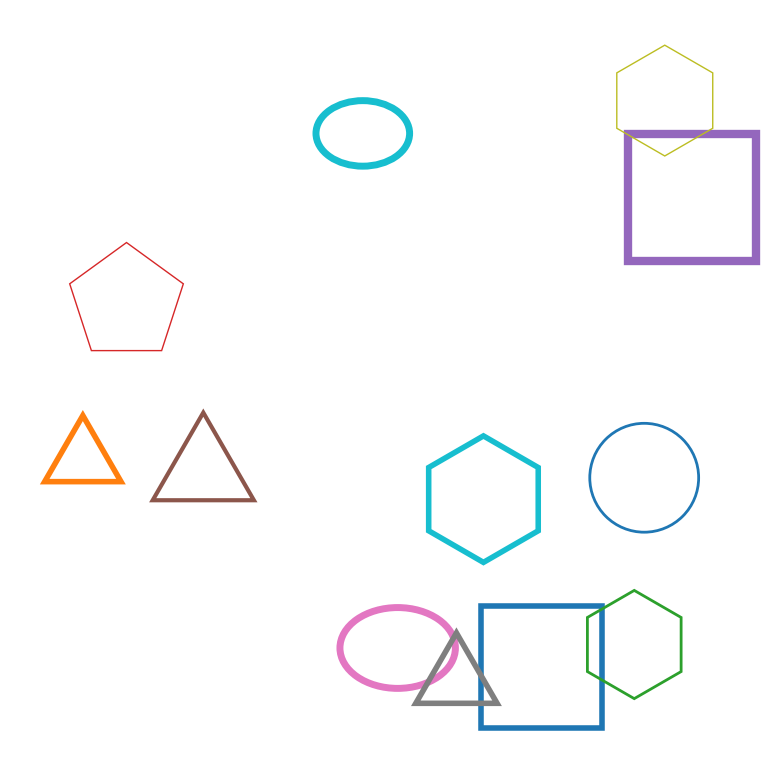[{"shape": "square", "thickness": 2, "radius": 0.39, "center": [0.703, 0.134]}, {"shape": "circle", "thickness": 1, "radius": 0.35, "center": [0.837, 0.38]}, {"shape": "triangle", "thickness": 2, "radius": 0.29, "center": [0.108, 0.403]}, {"shape": "hexagon", "thickness": 1, "radius": 0.35, "center": [0.824, 0.163]}, {"shape": "pentagon", "thickness": 0.5, "radius": 0.39, "center": [0.164, 0.607]}, {"shape": "square", "thickness": 3, "radius": 0.41, "center": [0.899, 0.744]}, {"shape": "triangle", "thickness": 1.5, "radius": 0.38, "center": [0.264, 0.388]}, {"shape": "oval", "thickness": 2.5, "radius": 0.37, "center": [0.516, 0.158]}, {"shape": "triangle", "thickness": 2, "radius": 0.3, "center": [0.593, 0.117]}, {"shape": "hexagon", "thickness": 0.5, "radius": 0.36, "center": [0.863, 0.869]}, {"shape": "hexagon", "thickness": 2, "radius": 0.41, "center": [0.628, 0.352]}, {"shape": "oval", "thickness": 2.5, "radius": 0.3, "center": [0.471, 0.827]}]